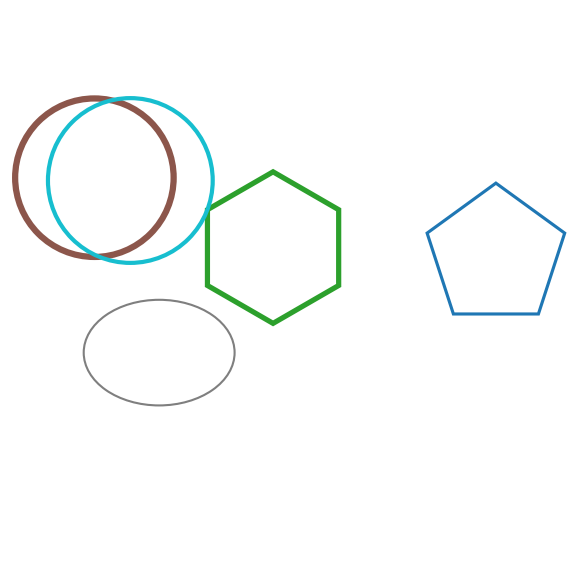[{"shape": "pentagon", "thickness": 1.5, "radius": 0.63, "center": [0.859, 0.557]}, {"shape": "hexagon", "thickness": 2.5, "radius": 0.66, "center": [0.473, 0.57]}, {"shape": "circle", "thickness": 3, "radius": 0.69, "center": [0.163, 0.691]}, {"shape": "oval", "thickness": 1, "radius": 0.65, "center": [0.276, 0.389]}, {"shape": "circle", "thickness": 2, "radius": 0.71, "center": [0.226, 0.687]}]